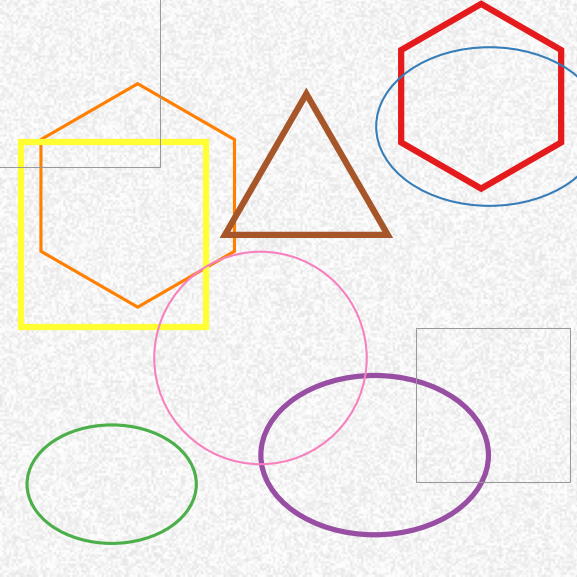[{"shape": "hexagon", "thickness": 3, "radius": 0.8, "center": [0.833, 0.832]}, {"shape": "oval", "thickness": 1, "radius": 0.98, "center": [0.848, 0.78]}, {"shape": "oval", "thickness": 1.5, "radius": 0.73, "center": [0.193, 0.161]}, {"shape": "oval", "thickness": 2.5, "radius": 0.99, "center": [0.649, 0.211]}, {"shape": "hexagon", "thickness": 1.5, "radius": 0.97, "center": [0.238, 0.661]}, {"shape": "square", "thickness": 3, "radius": 0.8, "center": [0.196, 0.593]}, {"shape": "triangle", "thickness": 3, "radius": 0.81, "center": [0.53, 0.674]}, {"shape": "circle", "thickness": 1, "radius": 0.92, "center": [0.451, 0.379]}, {"shape": "square", "thickness": 0.5, "radius": 0.75, "center": [0.127, 0.86]}, {"shape": "square", "thickness": 0.5, "radius": 0.67, "center": [0.854, 0.298]}]